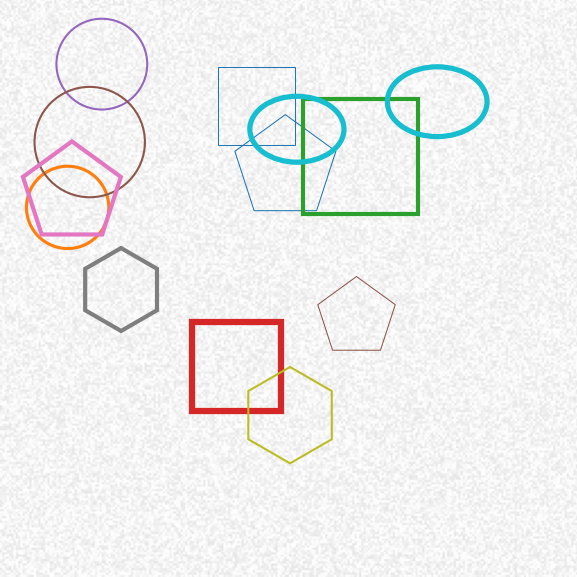[{"shape": "pentagon", "thickness": 0.5, "radius": 0.46, "center": [0.494, 0.709]}, {"shape": "square", "thickness": 0.5, "radius": 0.34, "center": [0.444, 0.816]}, {"shape": "circle", "thickness": 1.5, "radius": 0.36, "center": [0.117, 0.64]}, {"shape": "square", "thickness": 2, "radius": 0.5, "center": [0.624, 0.729]}, {"shape": "square", "thickness": 3, "radius": 0.39, "center": [0.41, 0.365]}, {"shape": "circle", "thickness": 1, "radius": 0.39, "center": [0.176, 0.888]}, {"shape": "circle", "thickness": 1, "radius": 0.48, "center": [0.155, 0.753]}, {"shape": "pentagon", "thickness": 0.5, "radius": 0.35, "center": [0.617, 0.45]}, {"shape": "pentagon", "thickness": 2, "radius": 0.45, "center": [0.125, 0.665]}, {"shape": "hexagon", "thickness": 2, "radius": 0.36, "center": [0.21, 0.498]}, {"shape": "hexagon", "thickness": 1, "radius": 0.42, "center": [0.502, 0.28]}, {"shape": "oval", "thickness": 2.5, "radius": 0.43, "center": [0.757, 0.823]}, {"shape": "oval", "thickness": 2.5, "radius": 0.41, "center": [0.514, 0.775]}]